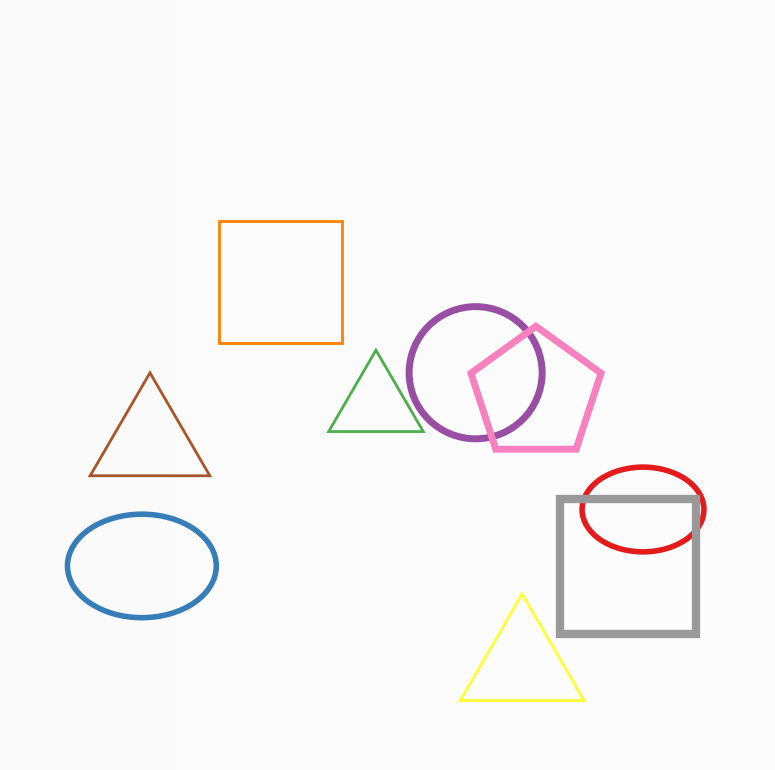[{"shape": "oval", "thickness": 2, "radius": 0.39, "center": [0.83, 0.338]}, {"shape": "oval", "thickness": 2, "radius": 0.48, "center": [0.183, 0.265]}, {"shape": "triangle", "thickness": 1, "radius": 0.35, "center": [0.485, 0.475]}, {"shape": "circle", "thickness": 2.5, "radius": 0.43, "center": [0.614, 0.516]}, {"shape": "square", "thickness": 1, "radius": 0.4, "center": [0.362, 0.634]}, {"shape": "triangle", "thickness": 1, "radius": 0.46, "center": [0.674, 0.136]}, {"shape": "triangle", "thickness": 1, "radius": 0.45, "center": [0.194, 0.427]}, {"shape": "pentagon", "thickness": 2.5, "radius": 0.44, "center": [0.692, 0.488]}, {"shape": "square", "thickness": 3, "radius": 0.44, "center": [0.81, 0.265]}]